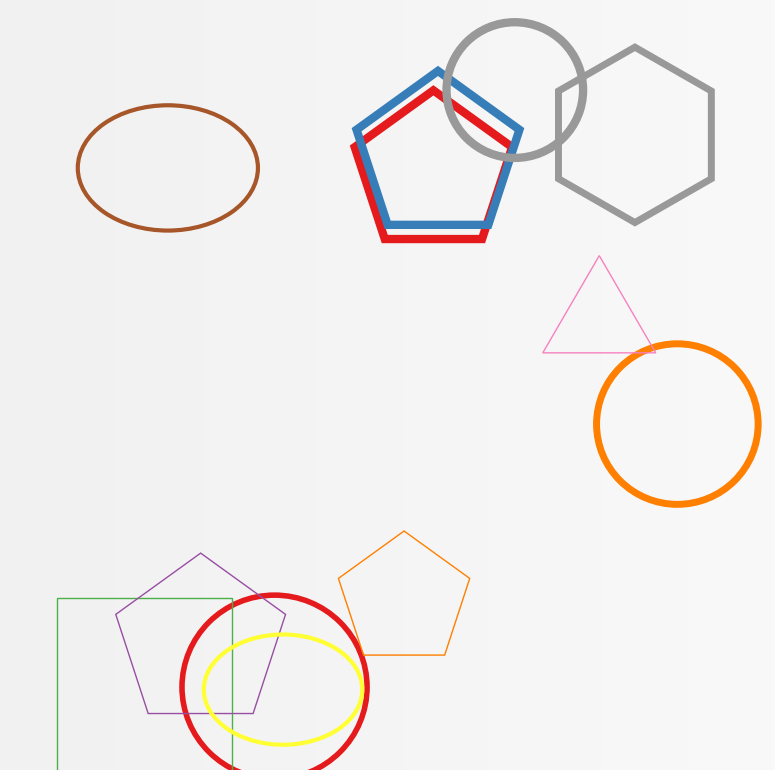[{"shape": "circle", "thickness": 2, "radius": 0.6, "center": [0.354, 0.108]}, {"shape": "pentagon", "thickness": 3, "radius": 0.53, "center": [0.559, 0.776]}, {"shape": "pentagon", "thickness": 3, "radius": 0.55, "center": [0.565, 0.797]}, {"shape": "square", "thickness": 0.5, "radius": 0.57, "center": [0.186, 0.111]}, {"shape": "pentagon", "thickness": 0.5, "radius": 0.58, "center": [0.259, 0.167]}, {"shape": "circle", "thickness": 2.5, "radius": 0.52, "center": [0.874, 0.449]}, {"shape": "pentagon", "thickness": 0.5, "radius": 0.45, "center": [0.521, 0.221]}, {"shape": "oval", "thickness": 1.5, "radius": 0.51, "center": [0.365, 0.104]}, {"shape": "oval", "thickness": 1.5, "radius": 0.58, "center": [0.217, 0.782]}, {"shape": "triangle", "thickness": 0.5, "radius": 0.42, "center": [0.773, 0.584]}, {"shape": "circle", "thickness": 3, "radius": 0.44, "center": [0.664, 0.883]}, {"shape": "hexagon", "thickness": 2.5, "radius": 0.57, "center": [0.819, 0.825]}]